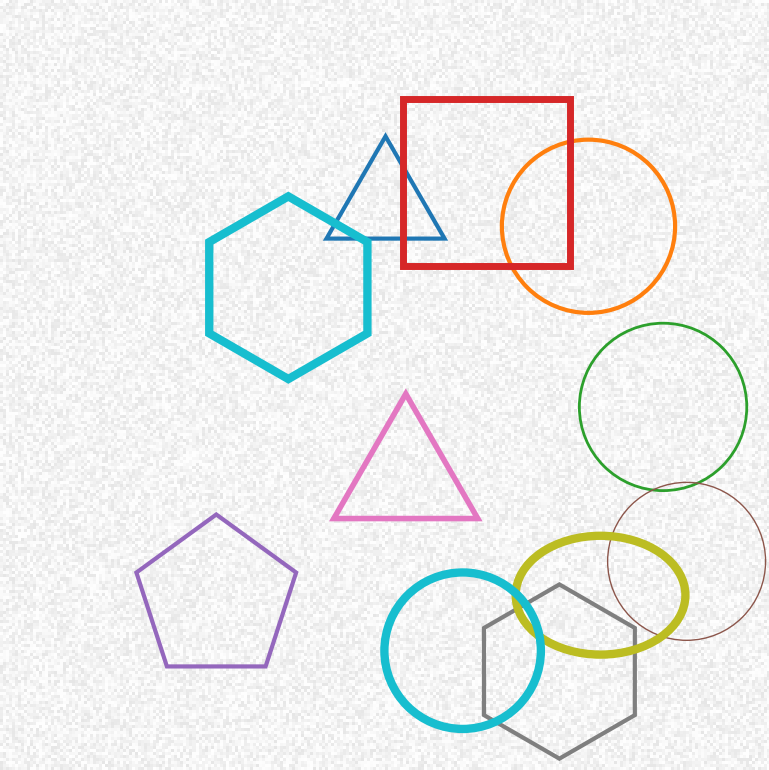[{"shape": "triangle", "thickness": 1.5, "radius": 0.44, "center": [0.501, 0.734]}, {"shape": "circle", "thickness": 1.5, "radius": 0.56, "center": [0.764, 0.706]}, {"shape": "circle", "thickness": 1, "radius": 0.54, "center": [0.861, 0.472]}, {"shape": "square", "thickness": 2.5, "radius": 0.54, "center": [0.632, 0.763]}, {"shape": "pentagon", "thickness": 1.5, "radius": 0.55, "center": [0.281, 0.223]}, {"shape": "circle", "thickness": 0.5, "radius": 0.51, "center": [0.892, 0.271]}, {"shape": "triangle", "thickness": 2, "radius": 0.54, "center": [0.527, 0.381]}, {"shape": "hexagon", "thickness": 1.5, "radius": 0.57, "center": [0.726, 0.128]}, {"shape": "oval", "thickness": 3, "radius": 0.55, "center": [0.78, 0.227]}, {"shape": "hexagon", "thickness": 3, "radius": 0.59, "center": [0.374, 0.626]}, {"shape": "circle", "thickness": 3, "radius": 0.51, "center": [0.601, 0.155]}]